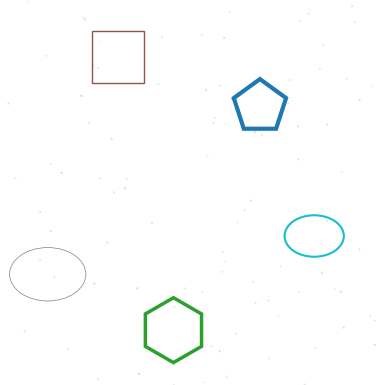[{"shape": "pentagon", "thickness": 3, "radius": 0.36, "center": [0.675, 0.723]}, {"shape": "hexagon", "thickness": 2.5, "radius": 0.42, "center": [0.451, 0.142]}, {"shape": "square", "thickness": 1, "radius": 0.34, "center": [0.306, 0.852]}, {"shape": "oval", "thickness": 0.5, "radius": 0.5, "center": [0.124, 0.288]}, {"shape": "oval", "thickness": 1.5, "radius": 0.38, "center": [0.816, 0.387]}]